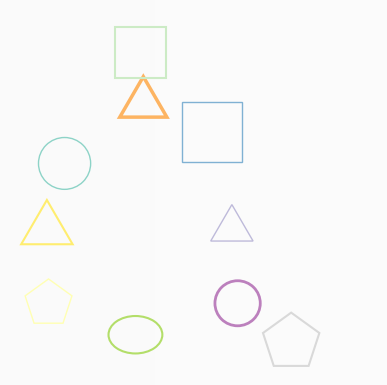[{"shape": "circle", "thickness": 1, "radius": 0.34, "center": [0.167, 0.576]}, {"shape": "pentagon", "thickness": 1, "radius": 0.32, "center": [0.125, 0.212]}, {"shape": "triangle", "thickness": 1, "radius": 0.32, "center": [0.598, 0.405]}, {"shape": "square", "thickness": 1, "radius": 0.39, "center": [0.547, 0.657]}, {"shape": "triangle", "thickness": 2.5, "radius": 0.35, "center": [0.37, 0.731]}, {"shape": "oval", "thickness": 1.5, "radius": 0.35, "center": [0.35, 0.131]}, {"shape": "pentagon", "thickness": 1.5, "radius": 0.38, "center": [0.751, 0.111]}, {"shape": "circle", "thickness": 2, "radius": 0.29, "center": [0.613, 0.212]}, {"shape": "square", "thickness": 1.5, "radius": 0.33, "center": [0.363, 0.864]}, {"shape": "triangle", "thickness": 1.5, "radius": 0.38, "center": [0.121, 0.404]}]